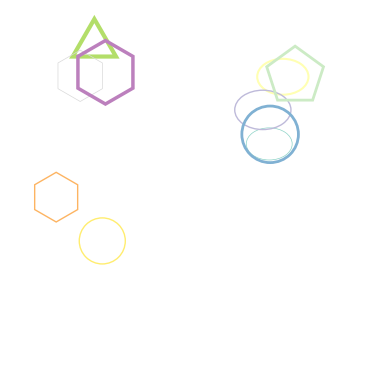[{"shape": "oval", "thickness": 0.5, "radius": 0.3, "center": [0.699, 0.626]}, {"shape": "oval", "thickness": 1.5, "radius": 0.33, "center": [0.735, 0.801]}, {"shape": "oval", "thickness": 1, "radius": 0.37, "center": [0.683, 0.715]}, {"shape": "circle", "thickness": 2, "radius": 0.37, "center": [0.702, 0.651]}, {"shape": "hexagon", "thickness": 1, "radius": 0.32, "center": [0.146, 0.488]}, {"shape": "triangle", "thickness": 3, "radius": 0.32, "center": [0.245, 0.886]}, {"shape": "hexagon", "thickness": 0.5, "radius": 0.33, "center": [0.208, 0.803]}, {"shape": "hexagon", "thickness": 2.5, "radius": 0.41, "center": [0.274, 0.812]}, {"shape": "pentagon", "thickness": 2, "radius": 0.39, "center": [0.767, 0.803]}, {"shape": "circle", "thickness": 1, "radius": 0.3, "center": [0.266, 0.374]}]